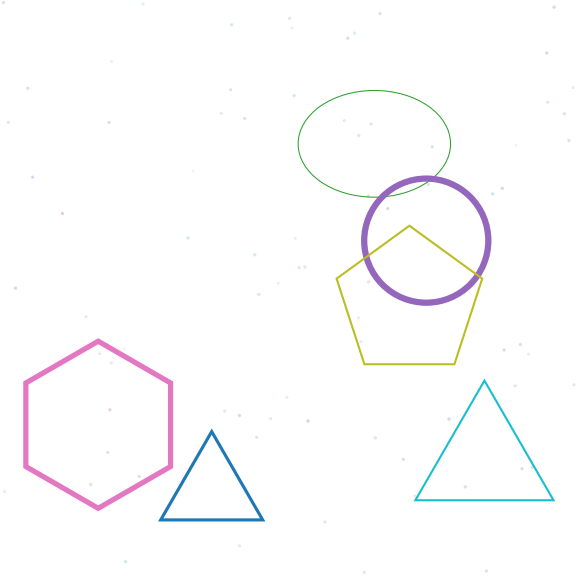[{"shape": "triangle", "thickness": 1.5, "radius": 0.51, "center": [0.367, 0.15]}, {"shape": "oval", "thickness": 0.5, "radius": 0.66, "center": [0.648, 0.75]}, {"shape": "circle", "thickness": 3, "radius": 0.54, "center": [0.738, 0.582]}, {"shape": "hexagon", "thickness": 2.5, "radius": 0.72, "center": [0.17, 0.264]}, {"shape": "pentagon", "thickness": 1, "radius": 0.66, "center": [0.709, 0.476]}, {"shape": "triangle", "thickness": 1, "radius": 0.69, "center": [0.839, 0.202]}]